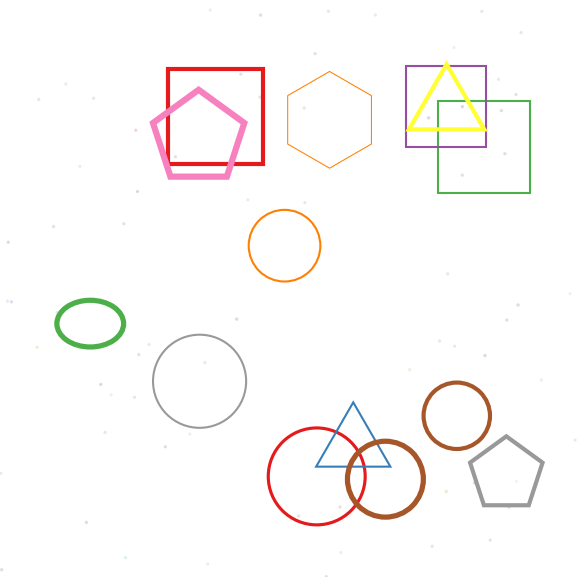[{"shape": "square", "thickness": 2, "radius": 0.41, "center": [0.373, 0.797]}, {"shape": "circle", "thickness": 1.5, "radius": 0.42, "center": [0.548, 0.174]}, {"shape": "triangle", "thickness": 1, "radius": 0.37, "center": [0.612, 0.228]}, {"shape": "square", "thickness": 1, "radius": 0.4, "center": [0.837, 0.744]}, {"shape": "oval", "thickness": 2.5, "radius": 0.29, "center": [0.156, 0.439]}, {"shape": "square", "thickness": 1, "radius": 0.35, "center": [0.772, 0.815]}, {"shape": "circle", "thickness": 1, "radius": 0.31, "center": [0.493, 0.574]}, {"shape": "hexagon", "thickness": 0.5, "radius": 0.42, "center": [0.571, 0.792]}, {"shape": "triangle", "thickness": 2, "radius": 0.38, "center": [0.773, 0.813]}, {"shape": "circle", "thickness": 2, "radius": 0.29, "center": [0.791, 0.279]}, {"shape": "circle", "thickness": 2.5, "radius": 0.33, "center": [0.667, 0.169]}, {"shape": "pentagon", "thickness": 3, "radius": 0.42, "center": [0.344, 0.76]}, {"shape": "pentagon", "thickness": 2, "radius": 0.33, "center": [0.877, 0.178]}, {"shape": "circle", "thickness": 1, "radius": 0.4, "center": [0.346, 0.339]}]